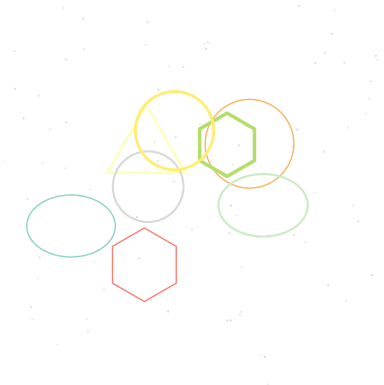[{"shape": "oval", "thickness": 1, "radius": 0.58, "center": [0.184, 0.413]}, {"shape": "triangle", "thickness": 1.5, "radius": 0.59, "center": [0.38, 0.61]}, {"shape": "hexagon", "thickness": 1, "radius": 0.48, "center": [0.375, 0.312]}, {"shape": "circle", "thickness": 1, "radius": 0.58, "center": [0.648, 0.627]}, {"shape": "hexagon", "thickness": 2.5, "radius": 0.41, "center": [0.59, 0.624]}, {"shape": "circle", "thickness": 1.5, "radius": 0.46, "center": [0.385, 0.515]}, {"shape": "oval", "thickness": 1.5, "radius": 0.58, "center": [0.683, 0.467]}, {"shape": "circle", "thickness": 2, "radius": 0.51, "center": [0.453, 0.661]}]